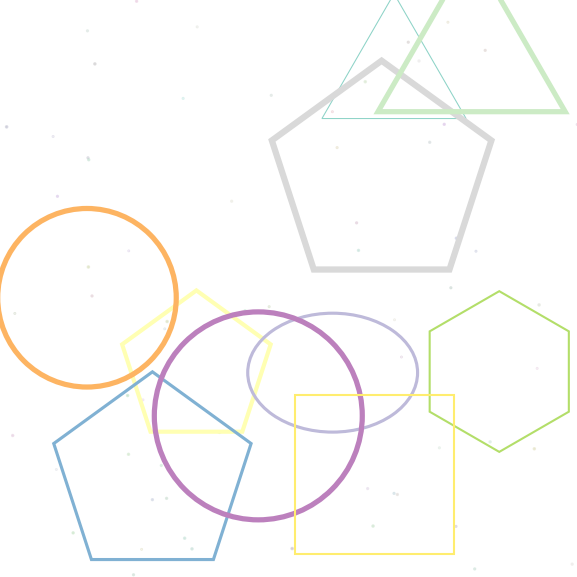[{"shape": "triangle", "thickness": 0.5, "radius": 0.72, "center": [0.682, 0.866]}, {"shape": "pentagon", "thickness": 2, "radius": 0.68, "center": [0.34, 0.361]}, {"shape": "oval", "thickness": 1.5, "radius": 0.74, "center": [0.576, 0.354]}, {"shape": "pentagon", "thickness": 1.5, "radius": 0.9, "center": [0.264, 0.176]}, {"shape": "circle", "thickness": 2.5, "radius": 0.77, "center": [0.151, 0.484]}, {"shape": "hexagon", "thickness": 1, "radius": 0.7, "center": [0.865, 0.356]}, {"shape": "pentagon", "thickness": 3, "radius": 1.0, "center": [0.661, 0.694]}, {"shape": "circle", "thickness": 2.5, "radius": 0.9, "center": [0.447, 0.279]}, {"shape": "triangle", "thickness": 2.5, "radius": 0.94, "center": [0.817, 0.899]}, {"shape": "square", "thickness": 1, "radius": 0.69, "center": [0.649, 0.178]}]